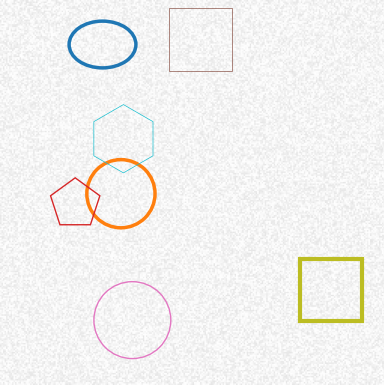[{"shape": "oval", "thickness": 2.5, "radius": 0.43, "center": [0.266, 0.884]}, {"shape": "circle", "thickness": 2.5, "radius": 0.44, "center": [0.314, 0.497]}, {"shape": "pentagon", "thickness": 1, "radius": 0.34, "center": [0.195, 0.471]}, {"shape": "square", "thickness": 0.5, "radius": 0.41, "center": [0.52, 0.898]}, {"shape": "circle", "thickness": 1, "radius": 0.5, "center": [0.344, 0.169]}, {"shape": "square", "thickness": 3, "radius": 0.4, "center": [0.86, 0.248]}, {"shape": "hexagon", "thickness": 0.5, "radius": 0.44, "center": [0.321, 0.64]}]